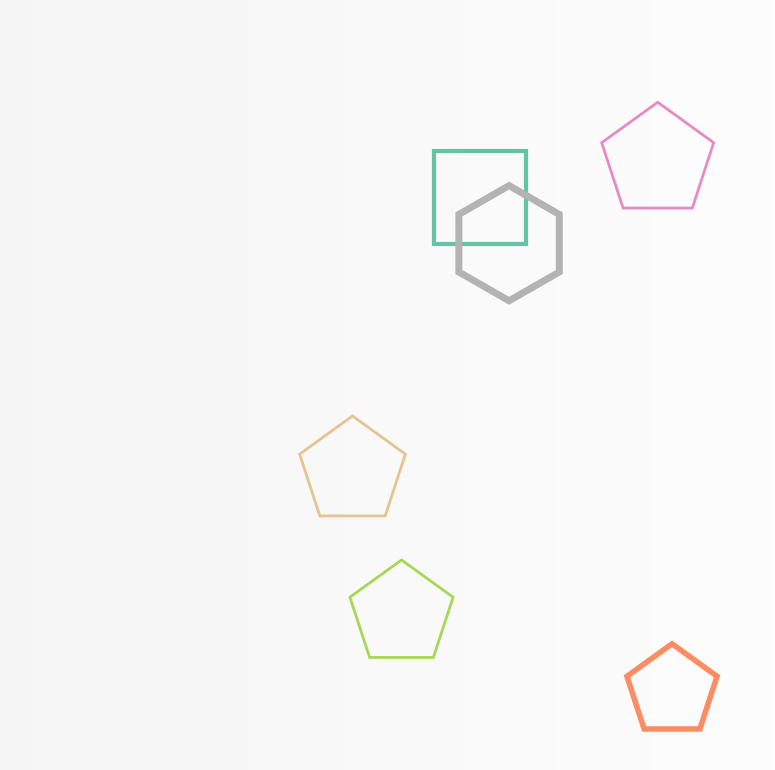[{"shape": "square", "thickness": 1.5, "radius": 0.3, "center": [0.619, 0.744]}, {"shape": "pentagon", "thickness": 2, "radius": 0.31, "center": [0.867, 0.103]}, {"shape": "pentagon", "thickness": 1, "radius": 0.38, "center": [0.849, 0.791]}, {"shape": "pentagon", "thickness": 1, "radius": 0.35, "center": [0.518, 0.203]}, {"shape": "pentagon", "thickness": 1, "radius": 0.36, "center": [0.455, 0.388]}, {"shape": "hexagon", "thickness": 2.5, "radius": 0.37, "center": [0.657, 0.684]}]